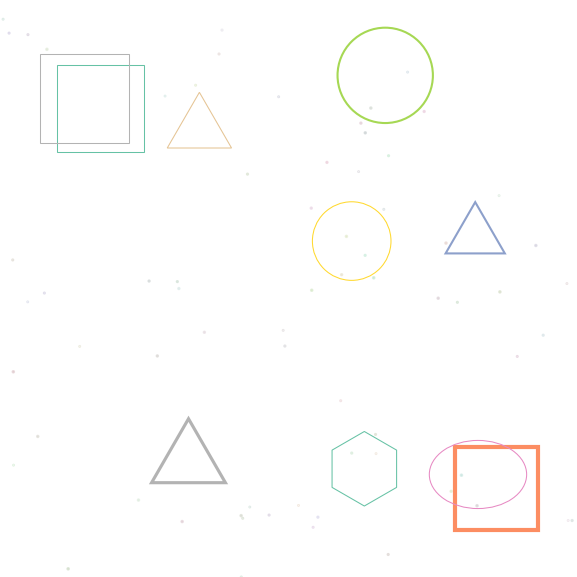[{"shape": "hexagon", "thickness": 0.5, "radius": 0.32, "center": [0.631, 0.187]}, {"shape": "square", "thickness": 0.5, "radius": 0.38, "center": [0.174, 0.811]}, {"shape": "square", "thickness": 2, "radius": 0.36, "center": [0.86, 0.154]}, {"shape": "triangle", "thickness": 1, "radius": 0.3, "center": [0.823, 0.59]}, {"shape": "oval", "thickness": 0.5, "radius": 0.42, "center": [0.828, 0.178]}, {"shape": "circle", "thickness": 1, "radius": 0.41, "center": [0.667, 0.869]}, {"shape": "circle", "thickness": 0.5, "radius": 0.34, "center": [0.609, 0.582]}, {"shape": "triangle", "thickness": 0.5, "radius": 0.32, "center": [0.345, 0.775]}, {"shape": "square", "thickness": 0.5, "radius": 0.39, "center": [0.146, 0.829]}, {"shape": "triangle", "thickness": 1.5, "radius": 0.37, "center": [0.326, 0.2]}]